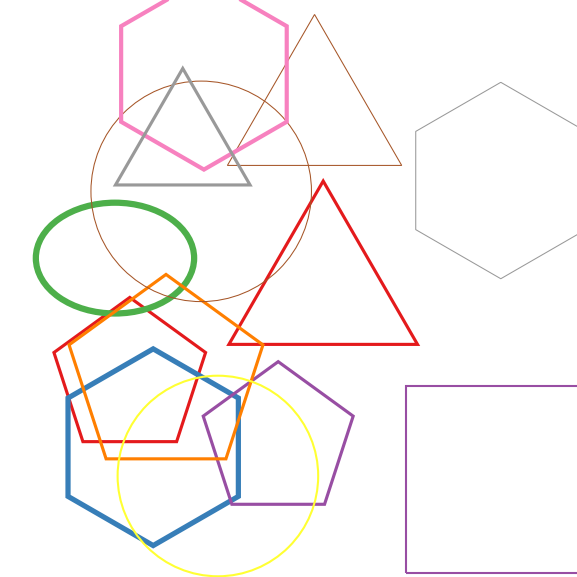[{"shape": "triangle", "thickness": 1.5, "radius": 0.94, "center": [0.56, 0.497]}, {"shape": "pentagon", "thickness": 1.5, "radius": 0.69, "center": [0.225, 0.346]}, {"shape": "hexagon", "thickness": 2.5, "radius": 0.85, "center": [0.265, 0.225]}, {"shape": "oval", "thickness": 3, "radius": 0.69, "center": [0.199, 0.552]}, {"shape": "pentagon", "thickness": 1.5, "radius": 0.68, "center": [0.482, 0.236]}, {"shape": "square", "thickness": 1, "radius": 0.81, "center": [0.864, 0.169]}, {"shape": "pentagon", "thickness": 1.5, "radius": 0.88, "center": [0.287, 0.347]}, {"shape": "circle", "thickness": 1, "radius": 0.87, "center": [0.377, 0.175]}, {"shape": "triangle", "thickness": 0.5, "radius": 0.87, "center": [0.545, 0.8]}, {"shape": "circle", "thickness": 0.5, "radius": 0.95, "center": [0.348, 0.668]}, {"shape": "hexagon", "thickness": 2, "radius": 0.83, "center": [0.353, 0.871]}, {"shape": "hexagon", "thickness": 0.5, "radius": 0.85, "center": [0.867, 0.687]}, {"shape": "triangle", "thickness": 1.5, "radius": 0.67, "center": [0.316, 0.746]}]